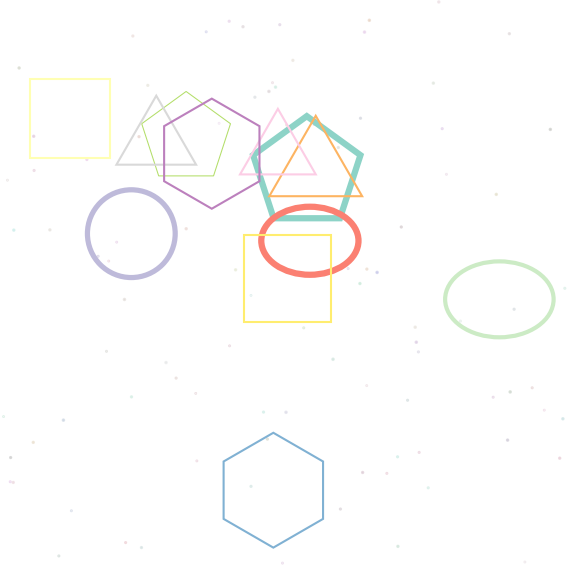[{"shape": "pentagon", "thickness": 3, "radius": 0.49, "center": [0.531, 0.7]}, {"shape": "square", "thickness": 1, "radius": 0.34, "center": [0.121, 0.794]}, {"shape": "circle", "thickness": 2.5, "radius": 0.38, "center": [0.227, 0.595]}, {"shape": "oval", "thickness": 3, "radius": 0.42, "center": [0.537, 0.582]}, {"shape": "hexagon", "thickness": 1, "radius": 0.5, "center": [0.473, 0.15]}, {"shape": "triangle", "thickness": 1, "radius": 0.46, "center": [0.547, 0.706]}, {"shape": "pentagon", "thickness": 0.5, "radius": 0.4, "center": [0.322, 0.76]}, {"shape": "triangle", "thickness": 1, "radius": 0.38, "center": [0.481, 0.735]}, {"shape": "triangle", "thickness": 1, "radius": 0.4, "center": [0.271, 0.754]}, {"shape": "hexagon", "thickness": 1, "radius": 0.48, "center": [0.367, 0.733]}, {"shape": "oval", "thickness": 2, "radius": 0.47, "center": [0.865, 0.481]}, {"shape": "square", "thickness": 1, "radius": 0.38, "center": [0.498, 0.517]}]